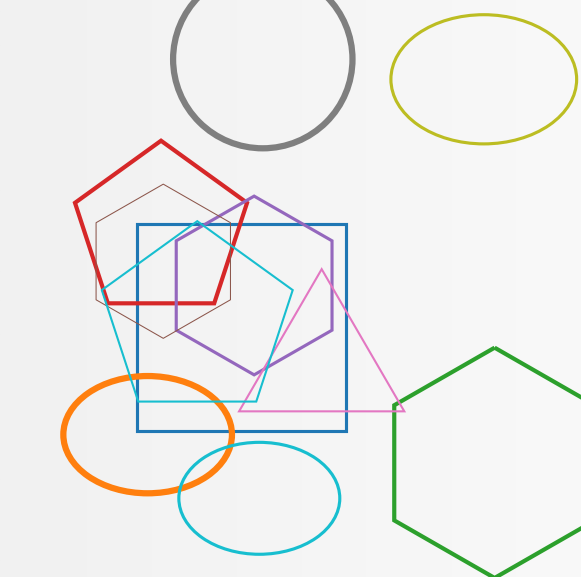[{"shape": "square", "thickness": 1.5, "radius": 0.9, "center": [0.416, 0.432]}, {"shape": "oval", "thickness": 3, "radius": 0.73, "center": [0.254, 0.246]}, {"shape": "hexagon", "thickness": 2, "radius": 1.0, "center": [0.851, 0.198]}, {"shape": "pentagon", "thickness": 2, "radius": 0.78, "center": [0.277, 0.6]}, {"shape": "hexagon", "thickness": 1.5, "radius": 0.77, "center": [0.437, 0.505]}, {"shape": "hexagon", "thickness": 0.5, "radius": 0.67, "center": [0.281, 0.547]}, {"shape": "triangle", "thickness": 1, "radius": 0.82, "center": [0.553, 0.369]}, {"shape": "circle", "thickness": 3, "radius": 0.77, "center": [0.452, 0.897]}, {"shape": "oval", "thickness": 1.5, "radius": 0.8, "center": [0.832, 0.862]}, {"shape": "oval", "thickness": 1.5, "radius": 0.69, "center": [0.446, 0.136]}, {"shape": "pentagon", "thickness": 1, "radius": 0.86, "center": [0.339, 0.443]}]